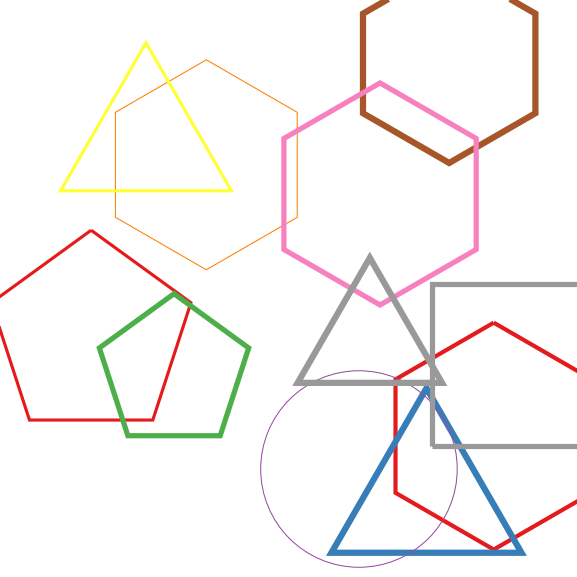[{"shape": "hexagon", "thickness": 2, "radius": 0.98, "center": [0.855, 0.244]}, {"shape": "pentagon", "thickness": 1.5, "radius": 0.91, "center": [0.158, 0.419]}, {"shape": "triangle", "thickness": 3, "radius": 0.95, "center": [0.738, 0.137]}, {"shape": "pentagon", "thickness": 2.5, "radius": 0.68, "center": [0.301, 0.355]}, {"shape": "circle", "thickness": 0.5, "radius": 0.85, "center": [0.622, 0.187]}, {"shape": "hexagon", "thickness": 0.5, "radius": 0.91, "center": [0.357, 0.714]}, {"shape": "triangle", "thickness": 1.5, "radius": 0.85, "center": [0.253, 0.754]}, {"shape": "hexagon", "thickness": 3, "radius": 0.86, "center": [0.778, 0.889]}, {"shape": "hexagon", "thickness": 2.5, "radius": 0.96, "center": [0.658, 0.663]}, {"shape": "triangle", "thickness": 3, "radius": 0.72, "center": [0.64, 0.408]}, {"shape": "square", "thickness": 2.5, "radius": 0.7, "center": [0.889, 0.367]}]